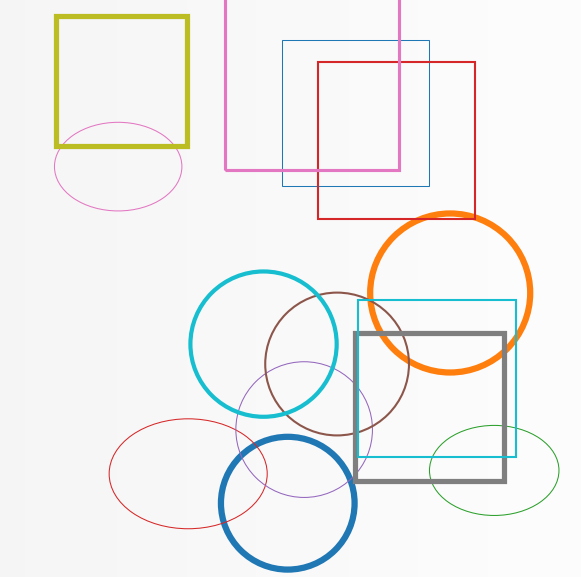[{"shape": "circle", "thickness": 3, "radius": 0.57, "center": [0.495, 0.128]}, {"shape": "square", "thickness": 0.5, "radius": 0.63, "center": [0.612, 0.803]}, {"shape": "circle", "thickness": 3, "radius": 0.69, "center": [0.775, 0.492]}, {"shape": "oval", "thickness": 0.5, "radius": 0.56, "center": [0.85, 0.185]}, {"shape": "square", "thickness": 1, "radius": 0.68, "center": [0.682, 0.756]}, {"shape": "oval", "thickness": 0.5, "radius": 0.68, "center": [0.324, 0.179]}, {"shape": "circle", "thickness": 0.5, "radius": 0.59, "center": [0.523, 0.255]}, {"shape": "circle", "thickness": 1, "radius": 0.62, "center": [0.58, 0.369]}, {"shape": "square", "thickness": 1.5, "radius": 0.75, "center": [0.537, 0.854]}, {"shape": "oval", "thickness": 0.5, "radius": 0.55, "center": [0.203, 0.711]}, {"shape": "square", "thickness": 2.5, "radius": 0.64, "center": [0.739, 0.294]}, {"shape": "square", "thickness": 2.5, "radius": 0.56, "center": [0.21, 0.858]}, {"shape": "circle", "thickness": 2, "radius": 0.63, "center": [0.453, 0.403]}, {"shape": "square", "thickness": 1, "radius": 0.68, "center": [0.752, 0.344]}]